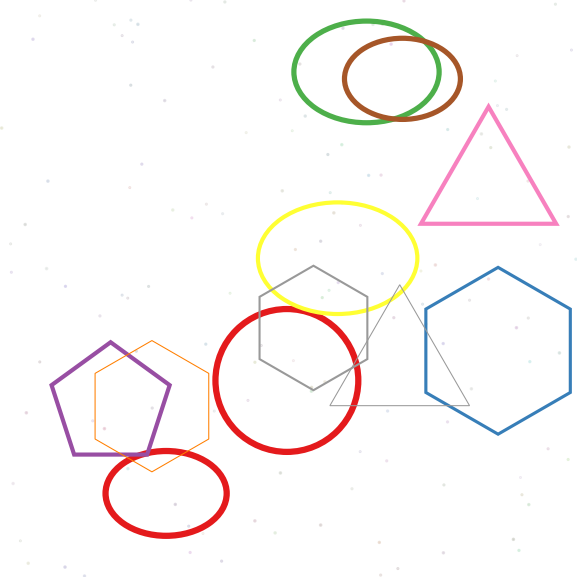[{"shape": "oval", "thickness": 3, "radius": 0.52, "center": [0.288, 0.145]}, {"shape": "circle", "thickness": 3, "radius": 0.62, "center": [0.497, 0.34]}, {"shape": "hexagon", "thickness": 1.5, "radius": 0.72, "center": [0.862, 0.392]}, {"shape": "oval", "thickness": 2.5, "radius": 0.63, "center": [0.635, 0.875]}, {"shape": "pentagon", "thickness": 2, "radius": 0.54, "center": [0.192, 0.299]}, {"shape": "hexagon", "thickness": 0.5, "radius": 0.57, "center": [0.263, 0.296]}, {"shape": "oval", "thickness": 2, "radius": 0.69, "center": [0.585, 0.552]}, {"shape": "oval", "thickness": 2.5, "radius": 0.5, "center": [0.697, 0.863]}, {"shape": "triangle", "thickness": 2, "radius": 0.68, "center": [0.846, 0.679]}, {"shape": "triangle", "thickness": 0.5, "radius": 0.7, "center": [0.692, 0.366]}, {"shape": "hexagon", "thickness": 1, "radius": 0.54, "center": [0.543, 0.431]}]